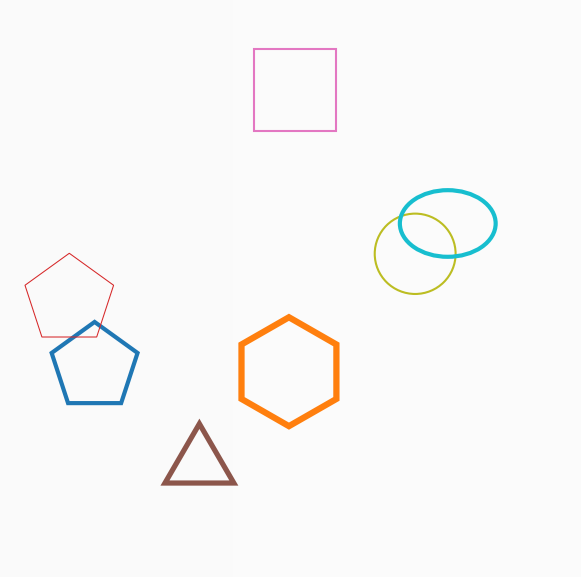[{"shape": "pentagon", "thickness": 2, "radius": 0.39, "center": [0.163, 0.364]}, {"shape": "hexagon", "thickness": 3, "radius": 0.47, "center": [0.497, 0.355]}, {"shape": "pentagon", "thickness": 0.5, "radius": 0.4, "center": [0.119, 0.48]}, {"shape": "triangle", "thickness": 2.5, "radius": 0.34, "center": [0.343, 0.197]}, {"shape": "square", "thickness": 1, "radius": 0.36, "center": [0.508, 0.843]}, {"shape": "circle", "thickness": 1, "radius": 0.35, "center": [0.714, 0.56]}, {"shape": "oval", "thickness": 2, "radius": 0.41, "center": [0.77, 0.612]}]